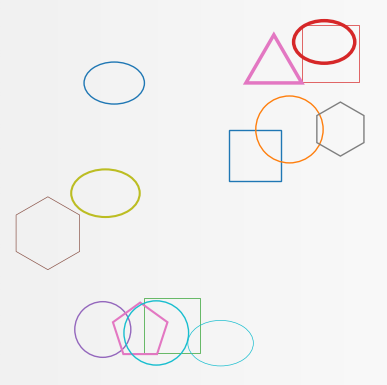[{"shape": "oval", "thickness": 1, "radius": 0.39, "center": [0.295, 0.784]}, {"shape": "square", "thickness": 1, "radius": 0.33, "center": [0.658, 0.596]}, {"shape": "circle", "thickness": 1, "radius": 0.43, "center": [0.747, 0.664]}, {"shape": "square", "thickness": 0.5, "radius": 0.36, "center": [0.444, 0.156]}, {"shape": "oval", "thickness": 2.5, "radius": 0.39, "center": [0.837, 0.891]}, {"shape": "square", "thickness": 0.5, "radius": 0.37, "center": [0.853, 0.861]}, {"shape": "circle", "thickness": 1, "radius": 0.36, "center": [0.265, 0.144]}, {"shape": "hexagon", "thickness": 0.5, "radius": 0.47, "center": [0.124, 0.394]}, {"shape": "pentagon", "thickness": 1.5, "radius": 0.37, "center": [0.362, 0.14]}, {"shape": "triangle", "thickness": 2.5, "radius": 0.42, "center": [0.707, 0.826]}, {"shape": "hexagon", "thickness": 1, "radius": 0.35, "center": [0.878, 0.665]}, {"shape": "oval", "thickness": 1.5, "radius": 0.44, "center": [0.272, 0.498]}, {"shape": "circle", "thickness": 1, "radius": 0.42, "center": [0.403, 0.135]}, {"shape": "oval", "thickness": 0.5, "radius": 0.42, "center": [0.569, 0.109]}]